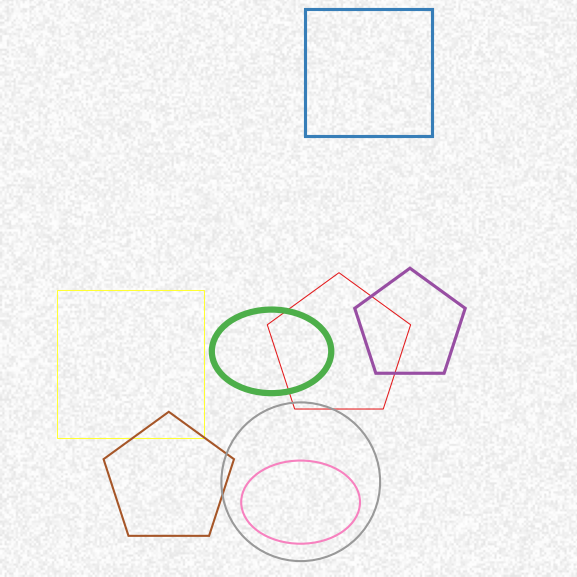[{"shape": "pentagon", "thickness": 0.5, "radius": 0.65, "center": [0.587, 0.396]}, {"shape": "square", "thickness": 1.5, "radius": 0.55, "center": [0.638, 0.874]}, {"shape": "oval", "thickness": 3, "radius": 0.52, "center": [0.47, 0.391]}, {"shape": "pentagon", "thickness": 1.5, "radius": 0.5, "center": [0.71, 0.434]}, {"shape": "square", "thickness": 0.5, "radius": 0.64, "center": [0.226, 0.369]}, {"shape": "pentagon", "thickness": 1, "radius": 0.59, "center": [0.292, 0.167]}, {"shape": "oval", "thickness": 1, "radius": 0.51, "center": [0.521, 0.13]}, {"shape": "circle", "thickness": 1, "radius": 0.69, "center": [0.521, 0.165]}]